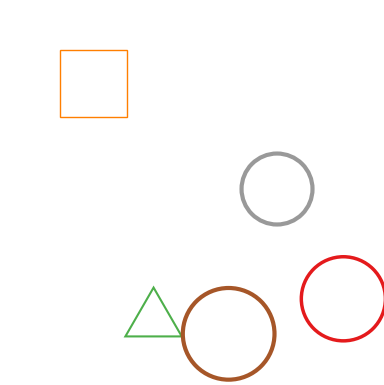[{"shape": "circle", "thickness": 2.5, "radius": 0.55, "center": [0.892, 0.224]}, {"shape": "triangle", "thickness": 1.5, "radius": 0.42, "center": [0.399, 0.168]}, {"shape": "square", "thickness": 1, "radius": 0.43, "center": [0.242, 0.784]}, {"shape": "circle", "thickness": 3, "radius": 0.6, "center": [0.594, 0.133]}, {"shape": "circle", "thickness": 3, "radius": 0.46, "center": [0.72, 0.509]}]